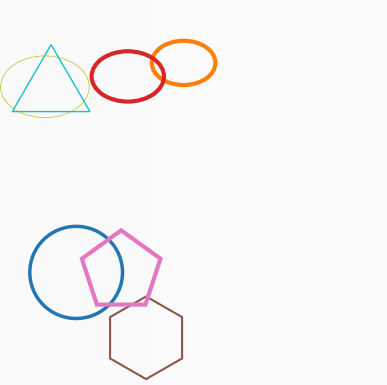[{"shape": "circle", "thickness": 2.5, "radius": 0.6, "center": [0.197, 0.292]}, {"shape": "oval", "thickness": 3, "radius": 0.41, "center": [0.474, 0.837]}, {"shape": "oval", "thickness": 3, "radius": 0.47, "center": [0.33, 0.801]}, {"shape": "hexagon", "thickness": 1.5, "radius": 0.54, "center": [0.377, 0.123]}, {"shape": "pentagon", "thickness": 3, "radius": 0.53, "center": [0.313, 0.295]}, {"shape": "oval", "thickness": 0.5, "radius": 0.57, "center": [0.116, 0.775]}, {"shape": "triangle", "thickness": 1, "radius": 0.58, "center": [0.132, 0.768]}]